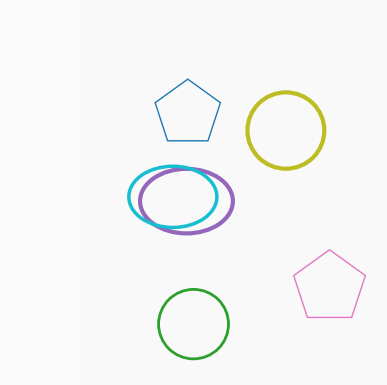[{"shape": "pentagon", "thickness": 1, "radius": 0.44, "center": [0.485, 0.706]}, {"shape": "circle", "thickness": 2, "radius": 0.45, "center": [0.499, 0.158]}, {"shape": "oval", "thickness": 3, "radius": 0.6, "center": [0.481, 0.478]}, {"shape": "pentagon", "thickness": 1, "radius": 0.49, "center": [0.85, 0.254]}, {"shape": "circle", "thickness": 3, "radius": 0.5, "center": [0.738, 0.661]}, {"shape": "oval", "thickness": 2.5, "radius": 0.57, "center": [0.446, 0.489]}]